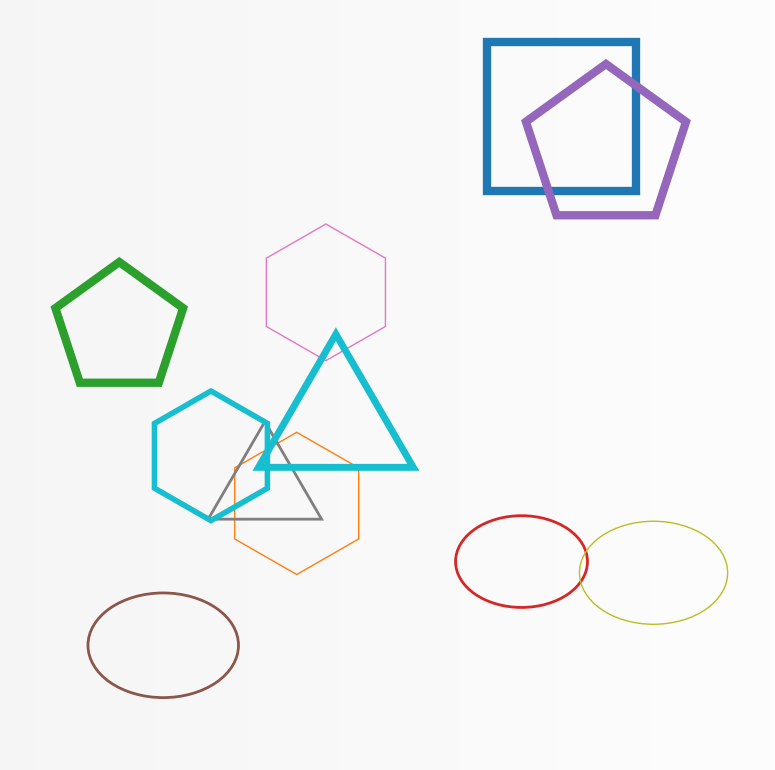[{"shape": "square", "thickness": 3, "radius": 0.48, "center": [0.725, 0.849]}, {"shape": "hexagon", "thickness": 0.5, "radius": 0.46, "center": [0.383, 0.346]}, {"shape": "pentagon", "thickness": 3, "radius": 0.43, "center": [0.154, 0.573]}, {"shape": "oval", "thickness": 1, "radius": 0.43, "center": [0.673, 0.271]}, {"shape": "pentagon", "thickness": 3, "radius": 0.54, "center": [0.782, 0.808]}, {"shape": "oval", "thickness": 1, "radius": 0.49, "center": [0.211, 0.162]}, {"shape": "hexagon", "thickness": 0.5, "radius": 0.44, "center": [0.421, 0.62]}, {"shape": "triangle", "thickness": 1, "radius": 0.42, "center": [0.342, 0.368]}, {"shape": "oval", "thickness": 0.5, "radius": 0.48, "center": [0.843, 0.256]}, {"shape": "hexagon", "thickness": 2, "radius": 0.42, "center": [0.272, 0.408]}, {"shape": "triangle", "thickness": 2.5, "radius": 0.58, "center": [0.433, 0.451]}]